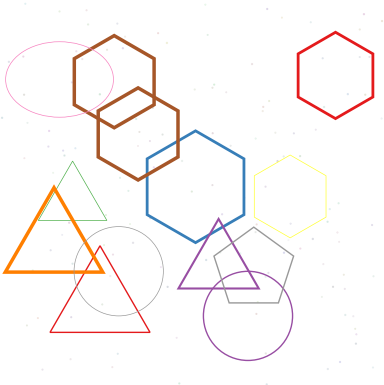[{"shape": "hexagon", "thickness": 2, "radius": 0.56, "center": [0.871, 0.804]}, {"shape": "triangle", "thickness": 1, "radius": 0.75, "center": [0.26, 0.212]}, {"shape": "hexagon", "thickness": 2, "radius": 0.73, "center": [0.508, 0.515]}, {"shape": "triangle", "thickness": 0.5, "radius": 0.51, "center": [0.189, 0.479]}, {"shape": "circle", "thickness": 1, "radius": 0.58, "center": [0.644, 0.18]}, {"shape": "triangle", "thickness": 1.5, "radius": 0.6, "center": [0.568, 0.311]}, {"shape": "triangle", "thickness": 2.5, "radius": 0.73, "center": [0.14, 0.366]}, {"shape": "hexagon", "thickness": 0.5, "radius": 0.54, "center": [0.754, 0.49]}, {"shape": "hexagon", "thickness": 2.5, "radius": 0.6, "center": [0.297, 0.788]}, {"shape": "hexagon", "thickness": 2.5, "radius": 0.6, "center": [0.359, 0.652]}, {"shape": "oval", "thickness": 0.5, "radius": 0.7, "center": [0.155, 0.794]}, {"shape": "pentagon", "thickness": 1, "radius": 0.54, "center": [0.659, 0.301]}, {"shape": "circle", "thickness": 0.5, "radius": 0.58, "center": [0.308, 0.295]}]